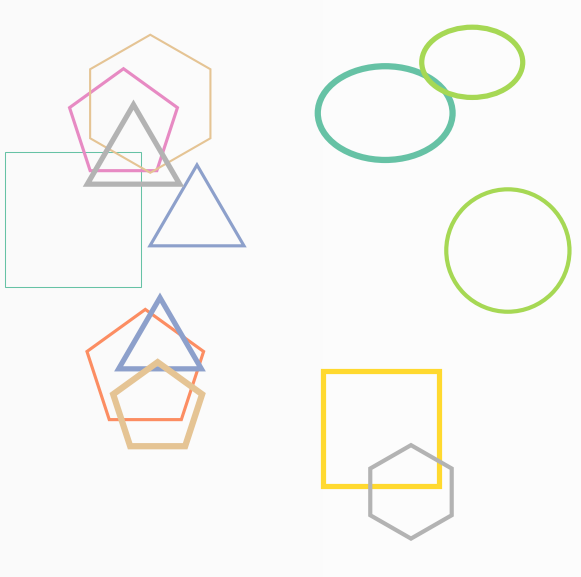[{"shape": "oval", "thickness": 3, "radius": 0.58, "center": [0.663, 0.803]}, {"shape": "square", "thickness": 0.5, "radius": 0.58, "center": [0.126, 0.619]}, {"shape": "pentagon", "thickness": 1.5, "radius": 0.53, "center": [0.25, 0.358]}, {"shape": "triangle", "thickness": 1.5, "radius": 0.47, "center": [0.339, 0.62]}, {"shape": "triangle", "thickness": 2.5, "radius": 0.41, "center": [0.275, 0.402]}, {"shape": "pentagon", "thickness": 1.5, "radius": 0.49, "center": [0.212, 0.783]}, {"shape": "oval", "thickness": 2.5, "radius": 0.43, "center": [0.812, 0.891]}, {"shape": "circle", "thickness": 2, "radius": 0.53, "center": [0.874, 0.565]}, {"shape": "square", "thickness": 2.5, "radius": 0.5, "center": [0.656, 0.257]}, {"shape": "hexagon", "thickness": 1, "radius": 0.6, "center": [0.259, 0.819]}, {"shape": "pentagon", "thickness": 3, "radius": 0.4, "center": [0.271, 0.292]}, {"shape": "triangle", "thickness": 2.5, "radius": 0.46, "center": [0.23, 0.726]}, {"shape": "hexagon", "thickness": 2, "radius": 0.4, "center": [0.707, 0.147]}]